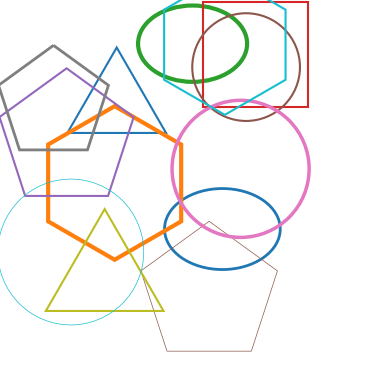[{"shape": "triangle", "thickness": 1.5, "radius": 0.74, "center": [0.303, 0.729]}, {"shape": "oval", "thickness": 2, "radius": 0.75, "center": [0.578, 0.405]}, {"shape": "hexagon", "thickness": 3, "radius": 1.0, "center": [0.298, 0.525]}, {"shape": "oval", "thickness": 3, "radius": 0.71, "center": [0.5, 0.887]}, {"shape": "square", "thickness": 1.5, "radius": 0.68, "center": [0.663, 0.859]}, {"shape": "pentagon", "thickness": 1.5, "radius": 0.92, "center": [0.173, 0.639]}, {"shape": "circle", "thickness": 1.5, "radius": 0.7, "center": [0.639, 0.826]}, {"shape": "pentagon", "thickness": 0.5, "radius": 0.93, "center": [0.543, 0.239]}, {"shape": "circle", "thickness": 2.5, "radius": 0.89, "center": [0.625, 0.561]}, {"shape": "pentagon", "thickness": 2, "radius": 0.75, "center": [0.139, 0.732]}, {"shape": "triangle", "thickness": 1.5, "radius": 0.88, "center": [0.272, 0.281]}, {"shape": "circle", "thickness": 0.5, "radius": 0.95, "center": [0.184, 0.345]}, {"shape": "hexagon", "thickness": 1.5, "radius": 0.91, "center": [0.584, 0.884]}]